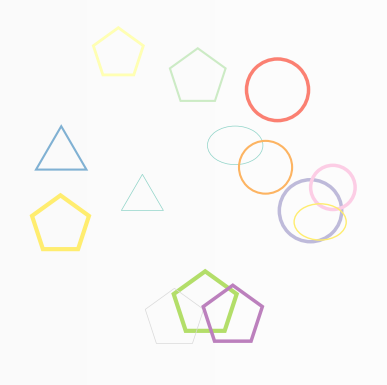[{"shape": "triangle", "thickness": 0.5, "radius": 0.31, "center": [0.367, 0.485]}, {"shape": "oval", "thickness": 0.5, "radius": 0.36, "center": [0.607, 0.622]}, {"shape": "pentagon", "thickness": 2, "radius": 0.34, "center": [0.305, 0.86]}, {"shape": "circle", "thickness": 2.5, "radius": 0.4, "center": [0.801, 0.453]}, {"shape": "circle", "thickness": 2.5, "radius": 0.4, "center": [0.716, 0.767]}, {"shape": "triangle", "thickness": 1.5, "radius": 0.38, "center": [0.158, 0.597]}, {"shape": "circle", "thickness": 1.5, "radius": 0.34, "center": [0.685, 0.566]}, {"shape": "pentagon", "thickness": 3, "radius": 0.43, "center": [0.53, 0.21]}, {"shape": "circle", "thickness": 2.5, "radius": 0.29, "center": [0.859, 0.513]}, {"shape": "pentagon", "thickness": 0.5, "radius": 0.4, "center": [0.45, 0.172]}, {"shape": "pentagon", "thickness": 2.5, "radius": 0.4, "center": [0.601, 0.179]}, {"shape": "pentagon", "thickness": 1.5, "radius": 0.38, "center": [0.51, 0.799]}, {"shape": "pentagon", "thickness": 3, "radius": 0.39, "center": [0.156, 0.415]}, {"shape": "oval", "thickness": 1, "radius": 0.34, "center": [0.826, 0.424]}]